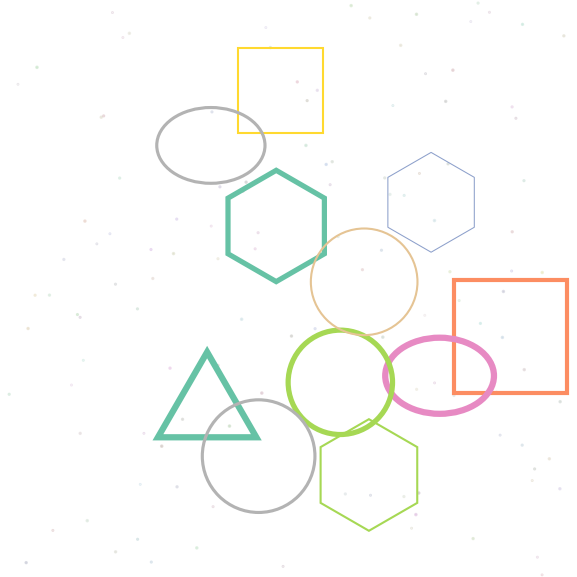[{"shape": "triangle", "thickness": 3, "radius": 0.49, "center": [0.359, 0.291]}, {"shape": "hexagon", "thickness": 2.5, "radius": 0.48, "center": [0.478, 0.608]}, {"shape": "square", "thickness": 2, "radius": 0.49, "center": [0.884, 0.416]}, {"shape": "hexagon", "thickness": 0.5, "radius": 0.43, "center": [0.746, 0.649]}, {"shape": "oval", "thickness": 3, "radius": 0.47, "center": [0.761, 0.348]}, {"shape": "circle", "thickness": 2.5, "radius": 0.45, "center": [0.589, 0.337]}, {"shape": "hexagon", "thickness": 1, "radius": 0.48, "center": [0.639, 0.177]}, {"shape": "square", "thickness": 1, "radius": 0.37, "center": [0.486, 0.843]}, {"shape": "circle", "thickness": 1, "radius": 0.46, "center": [0.631, 0.511]}, {"shape": "circle", "thickness": 1.5, "radius": 0.49, "center": [0.448, 0.209]}, {"shape": "oval", "thickness": 1.5, "radius": 0.47, "center": [0.365, 0.747]}]